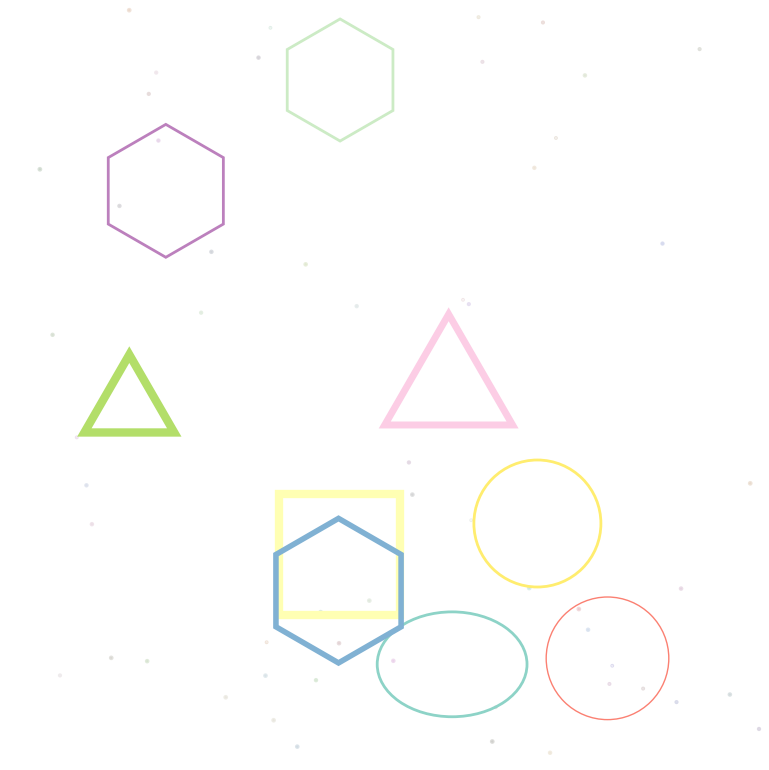[{"shape": "oval", "thickness": 1, "radius": 0.49, "center": [0.587, 0.137]}, {"shape": "square", "thickness": 3, "radius": 0.39, "center": [0.441, 0.28]}, {"shape": "circle", "thickness": 0.5, "radius": 0.4, "center": [0.789, 0.145]}, {"shape": "hexagon", "thickness": 2, "radius": 0.47, "center": [0.44, 0.233]}, {"shape": "triangle", "thickness": 3, "radius": 0.34, "center": [0.168, 0.472]}, {"shape": "triangle", "thickness": 2.5, "radius": 0.48, "center": [0.583, 0.496]}, {"shape": "hexagon", "thickness": 1, "radius": 0.43, "center": [0.215, 0.752]}, {"shape": "hexagon", "thickness": 1, "radius": 0.4, "center": [0.442, 0.896]}, {"shape": "circle", "thickness": 1, "radius": 0.41, "center": [0.698, 0.32]}]